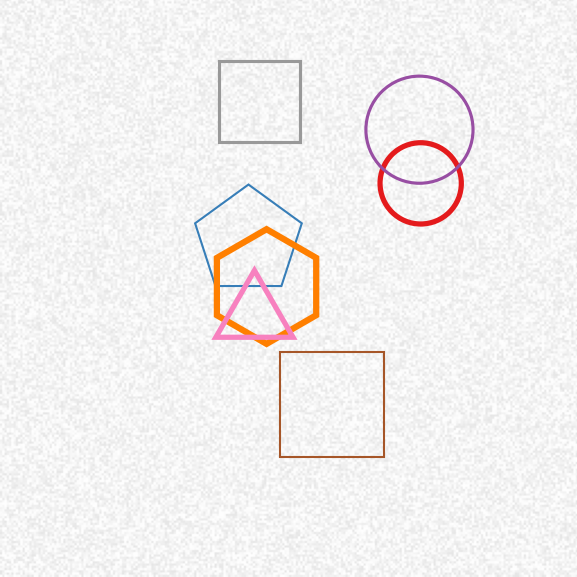[{"shape": "circle", "thickness": 2.5, "radius": 0.35, "center": [0.728, 0.682]}, {"shape": "pentagon", "thickness": 1, "radius": 0.49, "center": [0.43, 0.582]}, {"shape": "circle", "thickness": 1.5, "radius": 0.46, "center": [0.726, 0.775]}, {"shape": "hexagon", "thickness": 3, "radius": 0.5, "center": [0.462, 0.503]}, {"shape": "square", "thickness": 1, "radius": 0.45, "center": [0.575, 0.299]}, {"shape": "triangle", "thickness": 2.5, "radius": 0.39, "center": [0.441, 0.454]}, {"shape": "square", "thickness": 1.5, "radius": 0.35, "center": [0.45, 0.823]}]